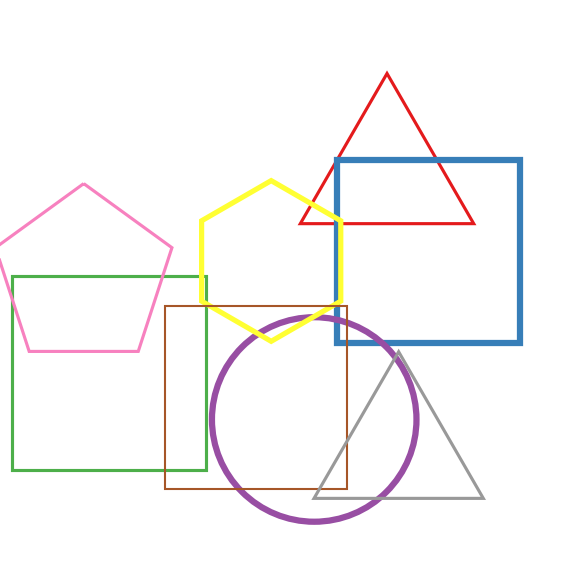[{"shape": "triangle", "thickness": 1.5, "radius": 0.87, "center": [0.67, 0.699]}, {"shape": "square", "thickness": 3, "radius": 0.8, "center": [0.742, 0.564]}, {"shape": "square", "thickness": 1.5, "radius": 0.84, "center": [0.188, 0.353]}, {"shape": "circle", "thickness": 3, "radius": 0.89, "center": [0.544, 0.273]}, {"shape": "hexagon", "thickness": 2.5, "radius": 0.7, "center": [0.47, 0.547]}, {"shape": "square", "thickness": 1, "radius": 0.79, "center": [0.443, 0.311]}, {"shape": "pentagon", "thickness": 1.5, "radius": 0.8, "center": [0.145, 0.521]}, {"shape": "triangle", "thickness": 1.5, "radius": 0.85, "center": [0.69, 0.221]}]